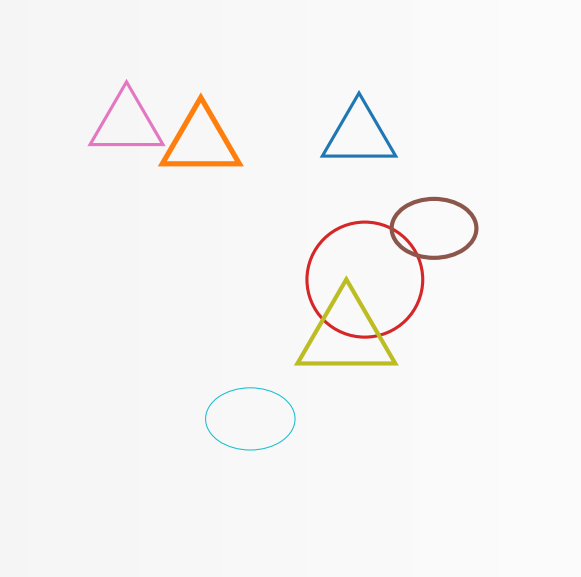[{"shape": "triangle", "thickness": 1.5, "radius": 0.36, "center": [0.618, 0.765]}, {"shape": "triangle", "thickness": 2.5, "radius": 0.38, "center": [0.346, 0.754]}, {"shape": "circle", "thickness": 1.5, "radius": 0.5, "center": [0.628, 0.515]}, {"shape": "oval", "thickness": 2, "radius": 0.36, "center": [0.747, 0.604]}, {"shape": "triangle", "thickness": 1.5, "radius": 0.36, "center": [0.218, 0.785]}, {"shape": "triangle", "thickness": 2, "radius": 0.49, "center": [0.596, 0.418]}, {"shape": "oval", "thickness": 0.5, "radius": 0.38, "center": [0.431, 0.274]}]